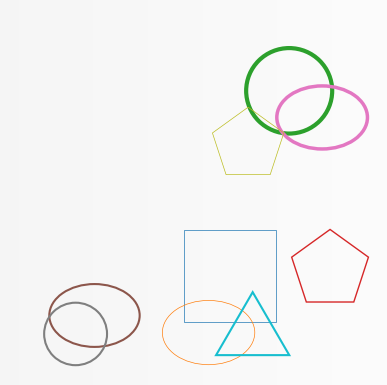[{"shape": "square", "thickness": 0.5, "radius": 0.6, "center": [0.593, 0.284]}, {"shape": "oval", "thickness": 0.5, "radius": 0.6, "center": [0.538, 0.136]}, {"shape": "circle", "thickness": 3, "radius": 0.56, "center": [0.746, 0.764]}, {"shape": "pentagon", "thickness": 1, "radius": 0.52, "center": [0.852, 0.3]}, {"shape": "oval", "thickness": 1.5, "radius": 0.58, "center": [0.244, 0.181]}, {"shape": "oval", "thickness": 2.5, "radius": 0.58, "center": [0.831, 0.695]}, {"shape": "circle", "thickness": 1.5, "radius": 0.41, "center": [0.195, 0.133]}, {"shape": "pentagon", "thickness": 0.5, "radius": 0.48, "center": [0.64, 0.625]}, {"shape": "triangle", "thickness": 1.5, "radius": 0.55, "center": [0.652, 0.132]}]